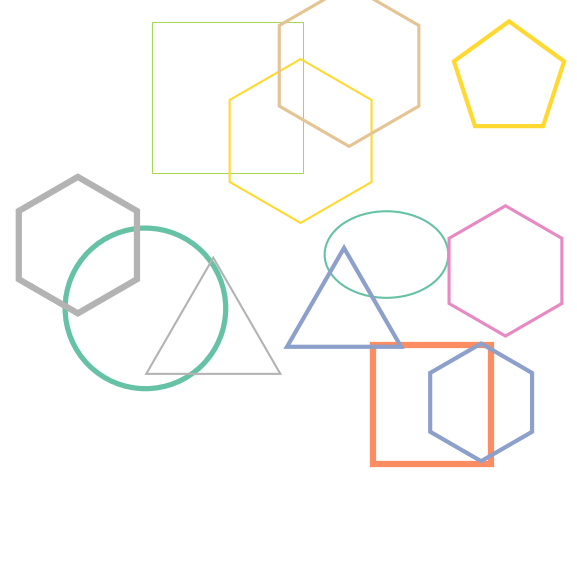[{"shape": "oval", "thickness": 1, "radius": 0.54, "center": [0.669, 0.558]}, {"shape": "circle", "thickness": 2.5, "radius": 0.7, "center": [0.252, 0.465]}, {"shape": "square", "thickness": 3, "radius": 0.51, "center": [0.748, 0.299]}, {"shape": "triangle", "thickness": 2, "radius": 0.57, "center": [0.596, 0.456]}, {"shape": "hexagon", "thickness": 2, "radius": 0.51, "center": [0.833, 0.302]}, {"shape": "hexagon", "thickness": 1.5, "radius": 0.56, "center": [0.875, 0.53]}, {"shape": "square", "thickness": 0.5, "radius": 0.65, "center": [0.394, 0.83]}, {"shape": "pentagon", "thickness": 2, "radius": 0.5, "center": [0.881, 0.862]}, {"shape": "hexagon", "thickness": 1, "radius": 0.71, "center": [0.521, 0.755]}, {"shape": "hexagon", "thickness": 1.5, "radius": 0.7, "center": [0.604, 0.885]}, {"shape": "hexagon", "thickness": 3, "radius": 0.59, "center": [0.135, 0.575]}, {"shape": "triangle", "thickness": 1, "radius": 0.67, "center": [0.369, 0.419]}]